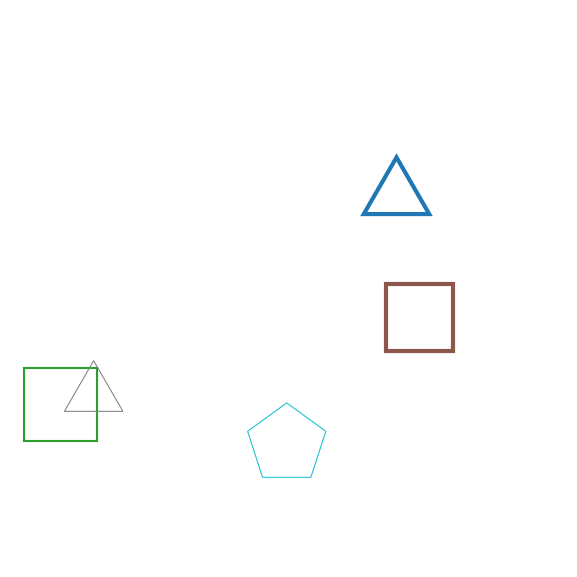[{"shape": "triangle", "thickness": 2, "radius": 0.33, "center": [0.687, 0.661]}, {"shape": "square", "thickness": 1, "radius": 0.32, "center": [0.105, 0.298]}, {"shape": "square", "thickness": 2, "radius": 0.29, "center": [0.727, 0.449]}, {"shape": "triangle", "thickness": 0.5, "radius": 0.29, "center": [0.162, 0.316]}, {"shape": "pentagon", "thickness": 0.5, "radius": 0.36, "center": [0.496, 0.23]}]